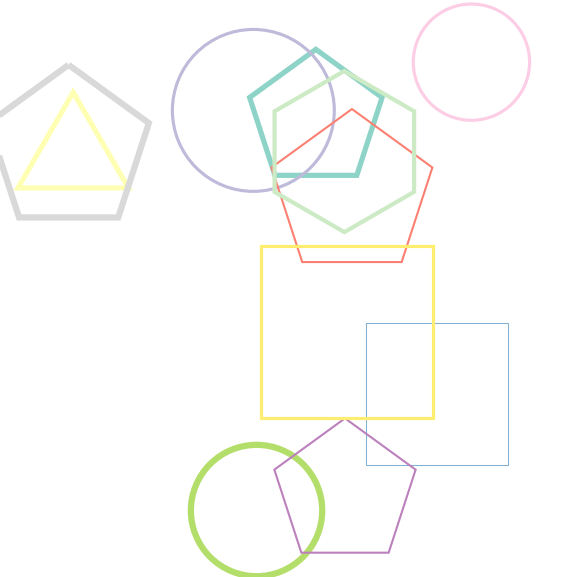[{"shape": "pentagon", "thickness": 2.5, "radius": 0.6, "center": [0.547, 0.793]}, {"shape": "triangle", "thickness": 2.5, "radius": 0.55, "center": [0.127, 0.729]}, {"shape": "circle", "thickness": 1.5, "radius": 0.7, "center": [0.439, 0.808]}, {"shape": "pentagon", "thickness": 1, "radius": 0.73, "center": [0.609, 0.664]}, {"shape": "square", "thickness": 0.5, "radius": 0.61, "center": [0.757, 0.316]}, {"shape": "circle", "thickness": 3, "radius": 0.57, "center": [0.444, 0.115]}, {"shape": "circle", "thickness": 1.5, "radius": 0.5, "center": [0.816, 0.891]}, {"shape": "pentagon", "thickness": 3, "radius": 0.73, "center": [0.119, 0.741]}, {"shape": "pentagon", "thickness": 1, "radius": 0.64, "center": [0.597, 0.146]}, {"shape": "hexagon", "thickness": 2, "radius": 0.7, "center": [0.596, 0.737]}, {"shape": "square", "thickness": 1.5, "radius": 0.74, "center": [0.601, 0.425]}]